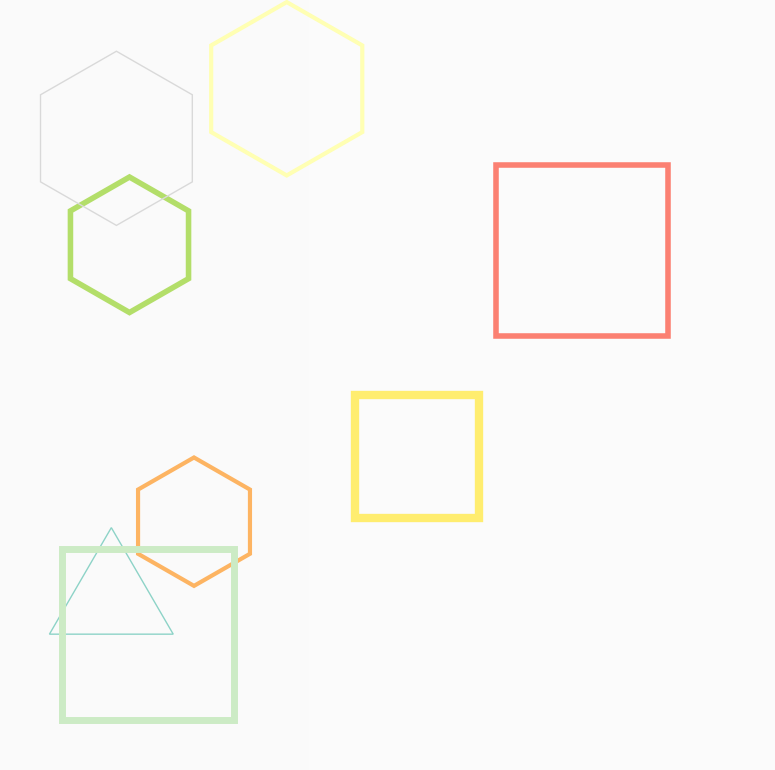[{"shape": "triangle", "thickness": 0.5, "radius": 0.46, "center": [0.144, 0.223]}, {"shape": "hexagon", "thickness": 1.5, "radius": 0.56, "center": [0.37, 0.885]}, {"shape": "square", "thickness": 2, "radius": 0.56, "center": [0.751, 0.674]}, {"shape": "hexagon", "thickness": 1.5, "radius": 0.42, "center": [0.25, 0.322]}, {"shape": "hexagon", "thickness": 2, "radius": 0.44, "center": [0.167, 0.682]}, {"shape": "hexagon", "thickness": 0.5, "radius": 0.57, "center": [0.15, 0.82]}, {"shape": "square", "thickness": 2.5, "radius": 0.56, "center": [0.191, 0.175]}, {"shape": "square", "thickness": 3, "radius": 0.4, "center": [0.538, 0.407]}]